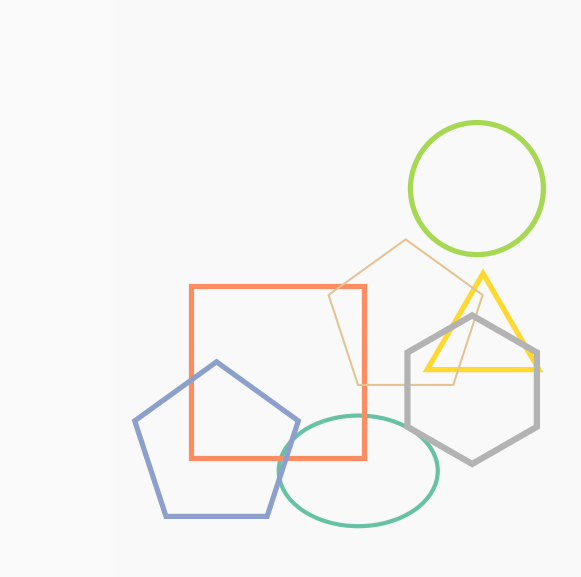[{"shape": "oval", "thickness": 2, "radius": 0.68, "center": [0.616, 0.184]}, {"shape": "square", "thickness": 2.5, "radius": 0.74, "center": [0.477, 0.355]}, {"shape": "pentagon", "thickness": 2.5, "radius": 0.74, "center": [0.373, 0.225]}, {"shape": "circle", "thickness": 2.5, "radius": 0.57, "center": [0.82, 0.673]}, {"shape": "triangle", "thickness": 2.5, "radius": 0.55, "center": [0.831, 0.415]}, {"shape": "pentagon", "thickness": 1, "radius": 0.7, "center": [0.698, 0.445]}, {"shape": "hexagon", "thickness": 3, "radius": 0.64, "center": [0.812, 0.324]}]